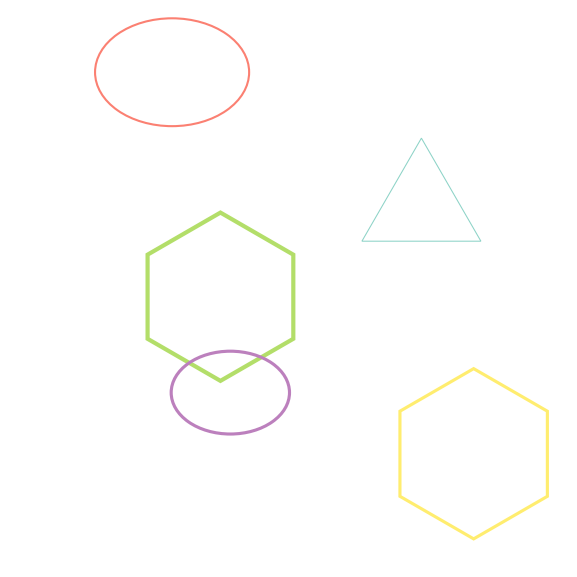[{"shape": "triangle", "thickness": 0.5, "radius": 0.59, "center": [0.73, 0.641]}, {"shape": "oval", "thickness": 1, "radius": 0.67, "center": [0.298, 0.874]}, {"shape": "hexagon", "thickness": 2, "radius": 0.73, "center": [0.382, 0.485]}, {"shape": "oval", "thickness": 1.5, "radius": 0.51, "center": [0.399, 0.319]}, {"shape": "hexagon", "thickness": 1.5, "radius": 0.74, "center": [0.82, 0.213]}]